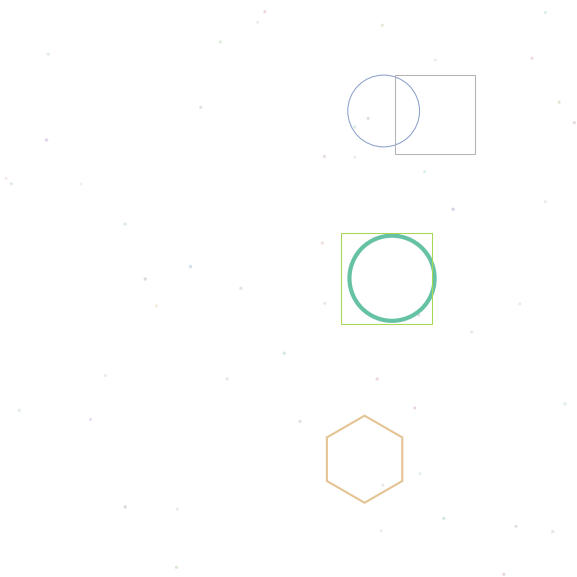[{"shape": "circle", "thickness": 2, "radius": 0.37, "center": [0.679, 0.517]}, {"shape": "circle", "thickness": 0.5, "radius": 0.31, "center": [0.664, 0.807]}, {"shape": "square", "thickness": 0.5, "radius": 0.39, "center": [0.669, 0.517]}, {"shape": "hexagon", "thickness": 1, "radius": 0.38, "center": [0.631, 0.204]}, {"shape": "square", "thickness": 0.5, "radius": 0.34, "center": [0.753, 0.801]}]